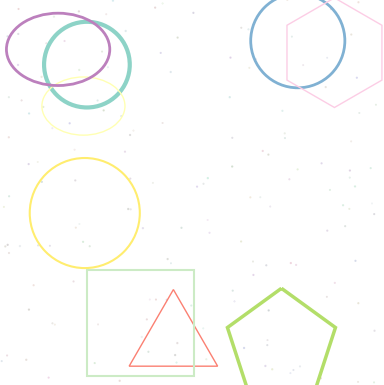[{"shape": "circle", "thickness": 3, "radius": 0.56, "center": [0.226, 0.832]}, {"shape": "oval", "thickness": 1, "radius": 0.54, "center": [0.217, 0.724]}, {"shape": "triangle", "thickness": 1, "radius": 0.66, "center": [0.45, 0.115]}, {"shape": "circle", "thickness": 2, "radius": 0.61, "center": [0.773, 0.894]}, {"shape": "pentagon", "thickness": 2.5, "radius": 0.74, "center": [0.731, 0.104]}, {"shape": "hexagon", "thickness": 1, "radius": 0.71, "center": [0.869, 0.863]}, {"shape": "oval", "thickness": 2, "radius": 0.67, "center": [0.151, 0.872]}, {"shape": "square", "thickness": 1.5, "radius": 0.69, "center": [0.365, 0.161]}, {"shape": "circle", "thickness": 1.5, "radius": 0.71, "center": [0.22, 0.447]}]